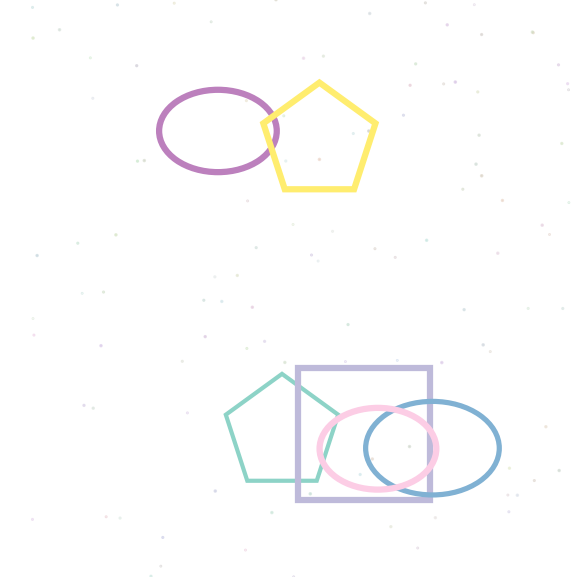[{"shape": "pentagon", "thickness": 2, "radius": 0.51, "center": [0.488, 0.249]}, {"shape": "square", "thickness": 3, "radius": 0.57, "center": [0.631, 0.248]}, {"shape": "oval", "thickness": 2.5, "radius": 0.58, "center": [0.749, 0.223]}, {"shape": "oval", "thickness": 3, "radius": 0.51, "center": [0.654, 0.222]}, {"shape": "oval", "thickness": 3, "radius": 0.51, "center": [0.377, 0.772]}, {"shape": "pentagon", "thickness": 3, "radius": 0.51, "center": [0.553, 0.754]}]